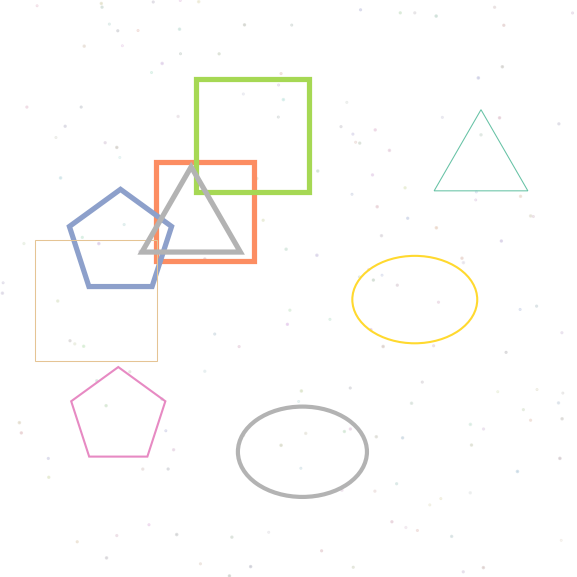[{"shape": "triangle", "thickness": 0.5, "radius": 0.47, "center": [0.833, 0.716]}, {"shape": "square", "thickness": 2.5, "radius": 0.43, "center": [0.355, 0.633]}, {"shape": "pentagon", "thickness": 2.5, "radius": 0.47, "center": [0.209, 0.578]}, {"shape": "pentagon", "thickness": 1, "radius": 0.43, "center": [0.205, 0.278]}, {"shape": "square", "thickness": 2.5, "radius": 0.49, "center": [0.437, 0.764]}, {"shape": "oval", "thickness": 1, "radius": 0.54, "center": [0.718, 0.48]}, {"shape": "square", "thickness": 0.5, "radius": 0.53, "center": [0.166, 0.479]}, {"shape": "oval", "thickness": 2, "radius": 0.56, "center": [0.524, 0.217]}, {"shape": "triangle", "thickness": 2.5, "radius": 0.49, "center": [0.331, 0.612]}]